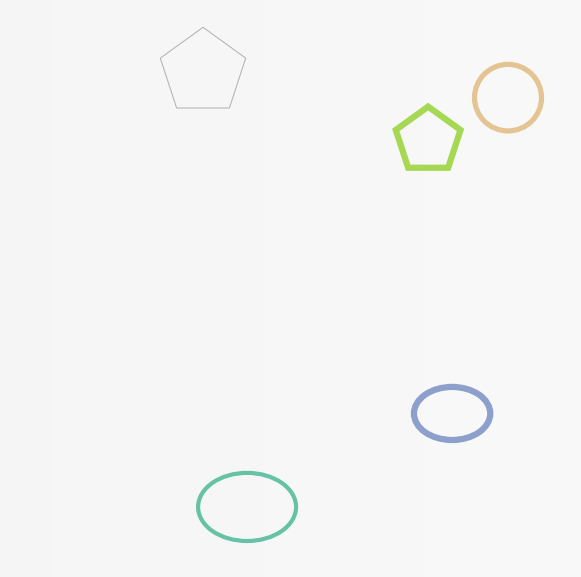[{"shape": "oval", "thickness": 2, "radius": 0.42, "center": [0.425, 0.121]}, {"shape": "oval", "thickness": 3, "radius": 0.33, "center": [0.778, 0.283]}, {"shape": "pentagon", "thickness": 3, "radius": 0.29, "center": [0.737, 0.756]}, {"shape": "circle", "thickness": 2.5, "radius": 0.29, "center": [0.874, 0.83]}, {"shape": "pentagon", "thickness": 0.5, "radius": 0.39, "center": [0.349, 0.875]}]